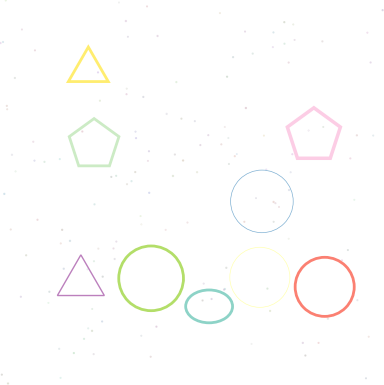[{"shape": "oval", "thickness": 2, "radius": 0.3, "center": [0.543, 0.204]}, {"shape": "circle", "thickness": 0.5, "radius": 0.39, "center": [0.675, 0.28]}, {"shape": "circle", "thickness": 2, "radius": 0.38, "center": [0.843, 0.255]}, {"shape": "circle", "thickness": 0.5, "radius": 0.41, "center": [0.68, 0.477]}, {"shape": "circle", "thickness": 2, "radius": 0.42, "center": [0.392, 0.277]}, {"shape": "pentagon", "thickness": 2.5, "radius": 0.36, "center": [0.815, 0.648]}, {"shape": "triangle", "thickness": 1, "radius": 0.35, "center": [0.21, 0.268]}, {"shape": "pentagon", "thickness": 2, "radius": 0.34, "center": [0.244, 0.624]}, {"shape": "triangle", "thickness": 2, "radius": 0.3, "center": [0.229, 0.818]}]